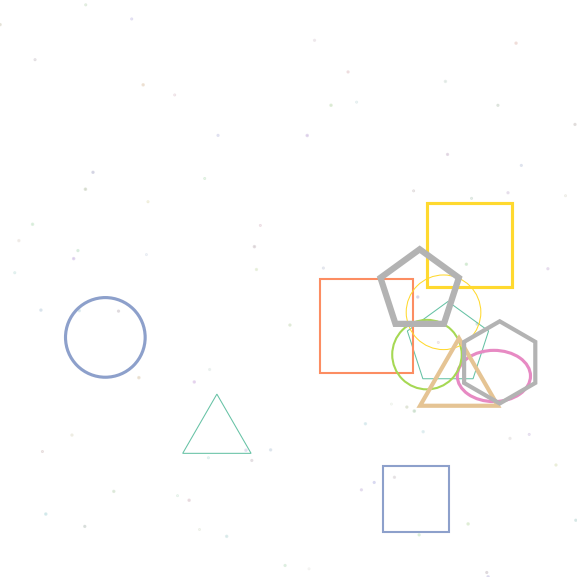[{"shape": "triangle", "thickness": 0.5, "radius": 0.34, "center": [0.376, 0.248]}, {"shape": "pentagon", "thickness": 0.5, "radius": 0.37, "center": [0.776, 0.403]}, {"shape": "square", "thickness": 1, "radius": 0.4, "center": [0.635, 0.434]}, {"shape": "square", "thickness": 1, "radius": 0.29, "center": [0.721, 0.135]}, {"shape": "circle", "thickness": 1.5, "radius": 0.34, "center": [0.182, 0.415]}, {"shape": "oval", "thickness": 1.5, "radius": 0.32, "center": [0.855, 0.348]}, {"shape": "circle", "thickness": 1, "radius": 0.3, "center": [0.739, 0.385]}, {"shape": "circle", "thickness": 0.5, "radius": 0.32, "center": [0.768, 0.458]}, {"shape": "square", "thickness": 1.5, "radius": 0.37, "center": [0.813, 0.575]}, {"shape": "triangle", "thickness": 2, "radius": 0.39, "center": [0.795, 0.335]}, {"shape": "hexagon", "thickness": 2, "radius": 0.36, "center": [0.865, 0.372]}, {"shape": "pentagon", "thickness": 3, "radius": 0.36, "center": [0.727, 0.496]}]